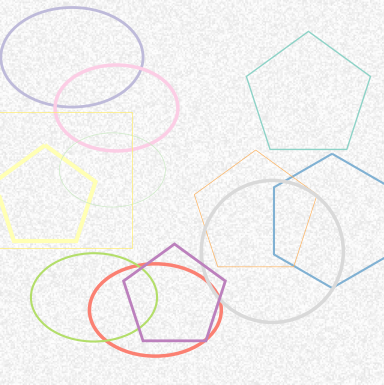[{"shape": "pentagon", "thickness": 1, "radius": 0.85, "center": [0.801, 0.749]}, {"shape": "pentagon", "thickness": 3, "radius": 0.69, "center": [0.117, 0.485]}, {"shape": "oval", "thickness": 2, "radius": 0.92, "center": [0.187, 0.851]}, {"shape": "oval", "thickness": 2.5, "radius": 0.86, "center": [0.404, 0.195]}, {"shape": "hexagon", "thickness": 1.5, "radius": 0.87, "center": [0.863, 0.426]}, {"shape": "pentagon", "thickness": 0.5, "radius": 0.84, "center": [0.664, 0.443]}, {"shape": "oval", "thickness": 1.5, "radius": 0.82, "center": [0.244, 0.228]}, {"shape": "oval", "thickness": 2.5, "radius": 0.8, "center": [0.303, 0.72]}, {"shape": "circle", "thickness": 2.5, "radius": 0.92, "center": [0.707, 0.347]}, {"shape": "pentagon", "thickness": 2, "radius": 0.69, "center": [0.453, 0.227]}, {"shape": "oval", "thickness": 0.5, "radius": 0.69, "center": [0.292, 0.559]}, {"shape": "square", "thickness": 0.5, "radius": 0.88, "center": [0.167, 0.532]}]